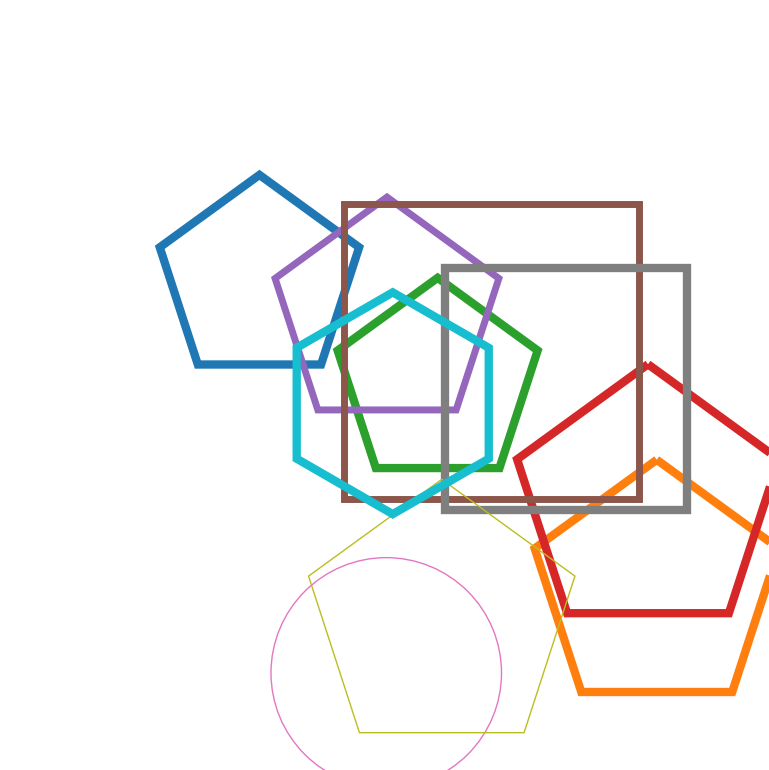[{"shape": "pentagon", "thickness": 3, "radius": 0.68, "center": [0.337, 0.637]}, {"shape": "pentagon", "thickness": 3, "radius": 0.83, "center": [0.853, 0.236]}, {"shape": "pentagon", "thickness": 3, "radius": 0.68, "center": [0.568, 0.503]}, {"shape": "pentagon", "thickness": 3, "radius": 0.89, "center": [0.842, 0.348]}, {"shape": "pentagon", "thickness": 2.5, "radius": 0.76, "center": [0.503, 0.591]}, {"shape": "square", "thickness": 2.5, "radius": 0.96, "center": [0.639, 0.543]}, {"shape": "circle", "thickness": 0.5, "radius": 0.75, "center": [0.502, 0.126]}, {"shape": "square", "thickness": 3, "radius": 0.78, "center": [0.735, 0.495]}, {"shape": "pentagon", "thickness": 0.5, "radius": 0.91, "center": [0.574, 0.196]}, {"shape": "hexagon", "thickness": 3, "radius": 0.72, "center": [0.51, 0.476]}]